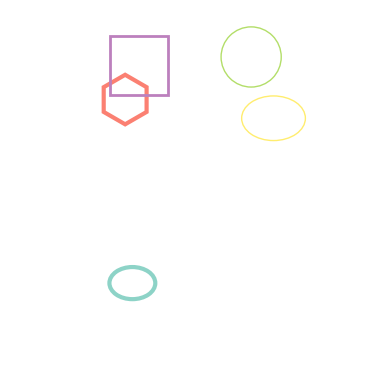[{"shape": "oval", "thickness": 3, "radius": 0.3, "center": [0.344, 0.265]}, {"shape": "hexagon", "thickness": 3, "radius": 0.32, "center": [0.325, 0.741]}, {"shape": "circle", "thickness": 1, "radius": 0.39, "center": [0.652, 0.852]}, {"shape": "square", "thickness": 2, "radius": 0.38, "center": [0.36, 0.83]}, {"shape": "oval", "thickness": 1, "radius": 0.41, "center": [0.71, 0.693]}]